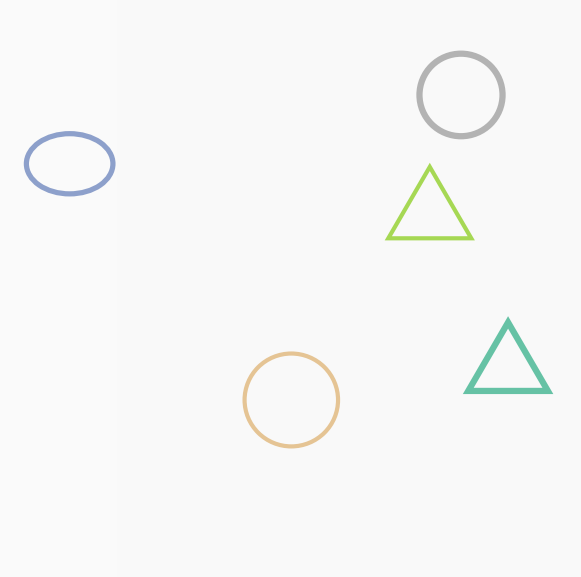[{"shape": "triangle", "thickness": 3, "radius": 0.4, "center": [0.874, 0.362]}, {"shape": "oval", "thickness": 2.5, "radius": 0.37, "center": [0.12, 0.716]}, {"shape": "triangle", "thickness": 2, "radius": 0.41, "center": [0.739, 0.628]}, {"shape": "circle", "thickness": 2, "radius": 0.4, "center": [0.501, 0.307]}, {"shape": "circle", "thickness": 3, "radius": 0.36, "center": [0.793, 0.835]}]